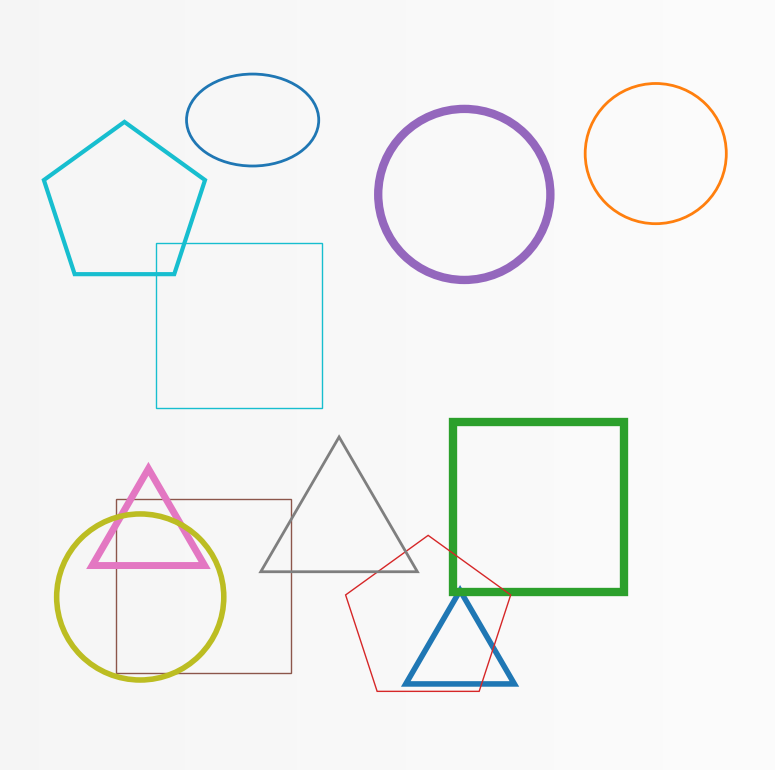[{"shape": "oval", "thickness": 1, "radius": 0.43, "center": [0.326, 0.844]}, {"shape": "triangle", "thickness": 2, "radius": 0.4, "center": [0.594, 0.152]}, {"shape": "circle", "thickness": 1, "radius": 0.46, "center": [0.846, 0.801]}, {"shape": "square", "thickness": 3, "radius": 0.55, "center": [0.695, 0.342]}, {"shape": "pentagon", "thickness": 0.5, "radius": 0.56, "center": [0.552, 0.193]}, {"shape": "circle", "thickness": 3, "radius": 0.56, "center": [0.599, 0.747]}, {"shape": "square", "thickness": 0.5, "radius": 0.56, "center": [0.263, 0.239]}, {"shape": "triangle", "thickness": 2.5, "radius": 0.42, "center": [0.192, 0.307]}, {"shape": "triangle", "thickness": 1, "radius": 0.58, "center": [0.438, 0.316]}, {"shape": "circle", "thickness": 2, "radius": 0.54, "center": [0.181, 0.225]}, {"shape": "pentagon", "thickness": 1.5, "radius": 0.55, "center": [0.161, 0.732]}, {"shape": "square", "thickness": 0.5, "radius": 0.53, "center": [0.309, 0.577]}]